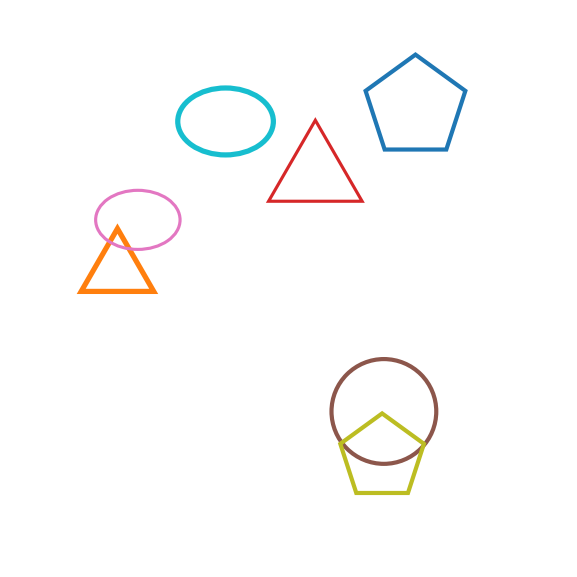[{"shape": "pentagon", "thickness": 2, "radius": 0.45, "center": [0.719, 0.814]}, {"shape": "triangle", "thickness": 2.5, "radius": 0.36, "center": [0.203, 0.531]}, {"shape": "triangle", "thickness": 1.5, "radius": 0.47, "center": [0.546, 0.697]}, {"shape": "circle", "thickness": 2, "radius": 0.45, "center": [0.665, 0.287]}, {"shape": "oval", "thickness": 1.5, "radius": 0.37, "center": [0.239, 0.618]}, {"shape": "pentagon", "thickness": 2, "radius": 0.38, "center": [0.662, 0.207]}, {"shape": "oval", "thickness": 2.5, "radius": 0.41, "center": [0.391, 0.789]}]